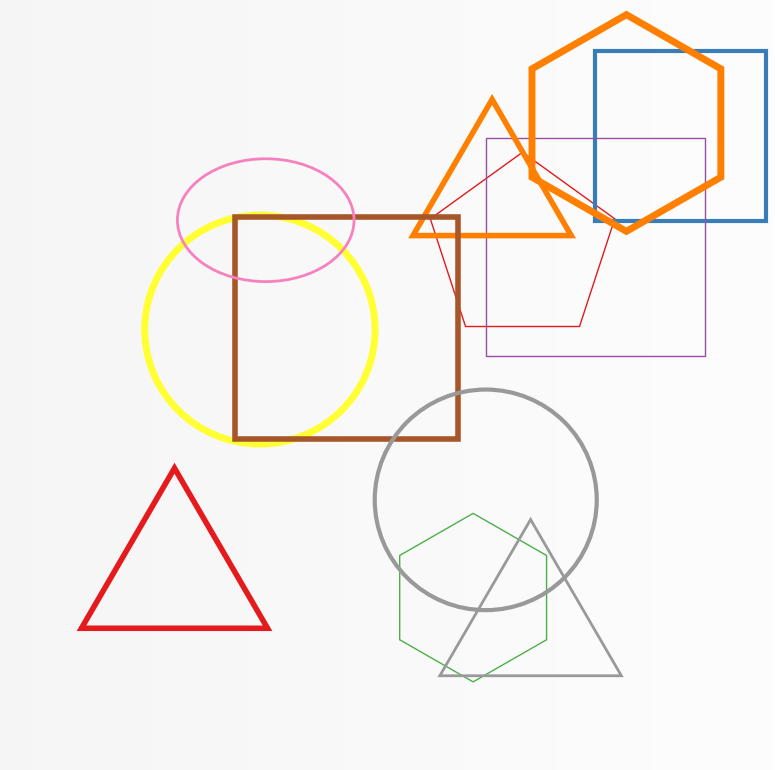[{"shape": "pentagon", "thickness": 0.5, "radius": 0.63, "center": [0.674, 0.677]}, {"shape": "triangle", "thickness": 2, "radius": 0.69, "center": [0.225, 0.253]}, {"shape": "square", "thickness": 1.5, "radius": 0.55, "center": [0.878, 0.823]}, {"shape": "hexagon", "thickness": 0.5, "radius": 0.55, "center": [0.61, 0.224]}, {"shape": "square", "thickness": 0.5, "radius": 0.71, "center": [0.768, 0.679]}, {"shape": "hexagon", "thickness": 2.5, "radius": 0.7, "center": [0.808, 0.84]}, {"shape": "triangle", "thickness": 2, "radius": 0.59, "center": [0.635, 0.753]}, {"shape": "circle", "thickness": 2.5, "radius": 0.74, "center": [0.335, 0.572]}, {"shape": "square", "thickness": 2, "radius": 0.72, "center": [0.447, 0.574]}, {"shape": "oval", "thickness": 1, "radius": 0.57, "center": [0.343, 0.714]}, {"shape": "circle", "thickness": 1.5, "radius": 0.72, "center": [0.627, 0.351]}, {"shape": "triangle", "thickness": 1, "radius": 0.68, "center": [0.685, 0.19]}]